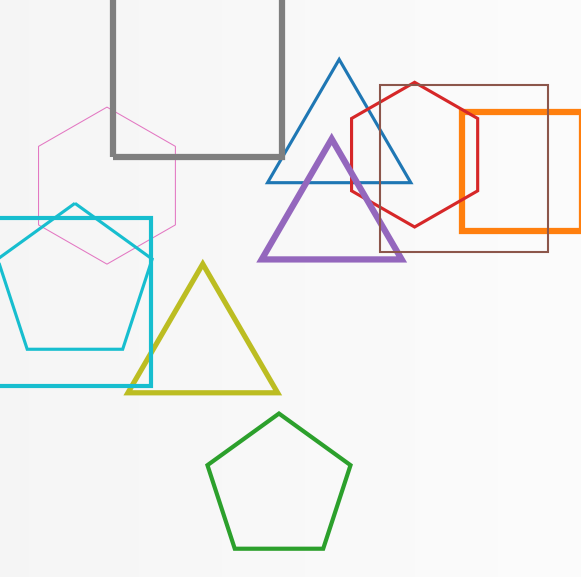[{"shape": "triangle", "thickness": 1.5, "radius": 0.71, "center": [0.584, 0.754]}, {"shape": "square", "thickness": 3, "radius": 0.51, "center": [0.898, 0.702]}, {"shape": "pentagon", "thickness": 2, "radius": 0.65, "center": [0.48, 0.154]}, {"shape": "hexagon", "thickness": 1.5, "radius": 0.63, "center": [0.713, 0.731]}, {"shape": "triangle", "thickness": 3, "radius": 0.7, "center": [0.571, 0.619]}, {"shape": "square", "thickness": 1, "radius": 0.73, "center": [0.798, 0.707]}, {"shape": "hexagon", "thickness": 0.5, "radius": 0.68, "center": [0.184, 0.678]}, {"shape": "square", "thickness": 3, "radius": 0.73, "center": [0.34, 0.873]}, {"shape": "triangle", "thickness": 2.5, "radius": 0.74, "center": [0.349, 0.393]}, {"shape": "square", "thickness": 2, "radius": 0.73, "center": [0.115, 0.476]}, {"shape": "pentagon", "thickness": 1.5, "radius": 0.7, "center": [0.129, 0.507]}]